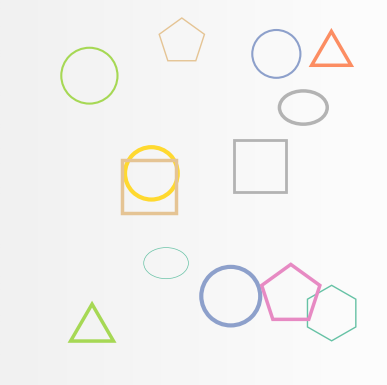[{"shape": "oval", "thickness": 0.5, "radius": 0.29, "center": [0.429, 0.317]}, {"shape": "hexagon", "thickness": 1, "radius": 0.36, "center": [0.856, 0.187]}, {"shape": "triangle", "thickness": 2.5, "radius": 0.29, "center": [0.855, 0.86]}, {"shape": "circle", "thickness": 3, "radius": 0.38, "center": [0.595, 0.231]}, {"shape": "circle", "thickness": 1.5, "radius": 0.31, "center": [0.713, 0.86]}, {"shape": "pentagon", "thickness": 2.5, "radius": 0.39, "center": [0.75, 0.234]}, {"shape": "triangle", "thickness": 2.5, "radius": 0.32, "center": [0.238, 0.146]}, {"shape": "circle", "thickness": 1.5, "radius": 0.36, "center": [0.231, 0.803]}, {"shape": "circle", "thickness": 3, "radius": 0.34, "center": [0.391, 0.55]}, {"shape": "square", "thickness": 2.5, "radius": 0.35, "center": [0.385, 0.515]}, {"shape": "pentagon", "thickness": 1, "radius": 0.31, "center": [0.469, 0.892]}, {"shape": "square", "thickness": 2, "radius": 0.34, "center": [0.671, 0.569]}, {"shape": "oval", "thickness": 2.5, "radius": 0.31, "center": [0.783, 0.721]}]